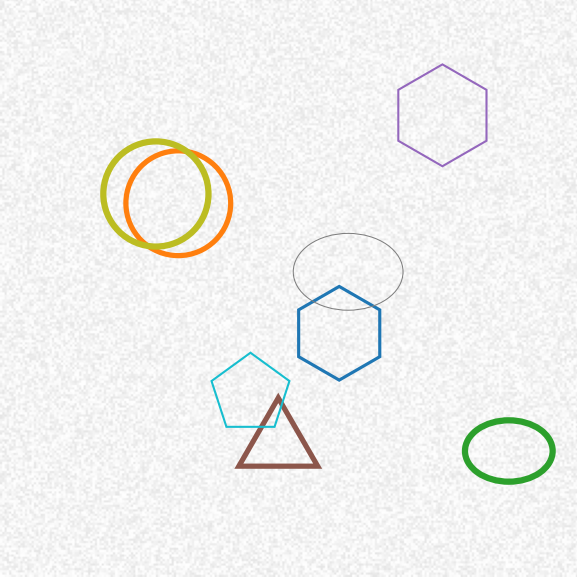[{"shape": "hexagon", "thickness": 1.5, "radius": 0.41, "center": [0.587, 0.422]}, {"shape": "circle", "thickness": 2.5, "radius": 0.45, "center": [0.309, 0.647]}, {"shape": "oval", "thickness": 3, "radius": 0.38, "center": [0.881, 0.218]}, {"shape": "hexagon", "thickness": 1, "radius": 0.44, "center": [0.766, 0.799]}, {"shape": "triangle", "thickness": 2.5, "radius": 0.39, "center": [0.482, 0.231]}, {"shape": "oval", "thickness": 0.5, "radius": 0.48, "center": [0.603, 0.528]}, {"shape": "circle", "thickness": 3, "radius": 0.46, "center": [0.27, 0.663]}, {"shape": "pentagon", "thickness": 1, "radius": 0.35, "center": [0.434, 0.317]}]